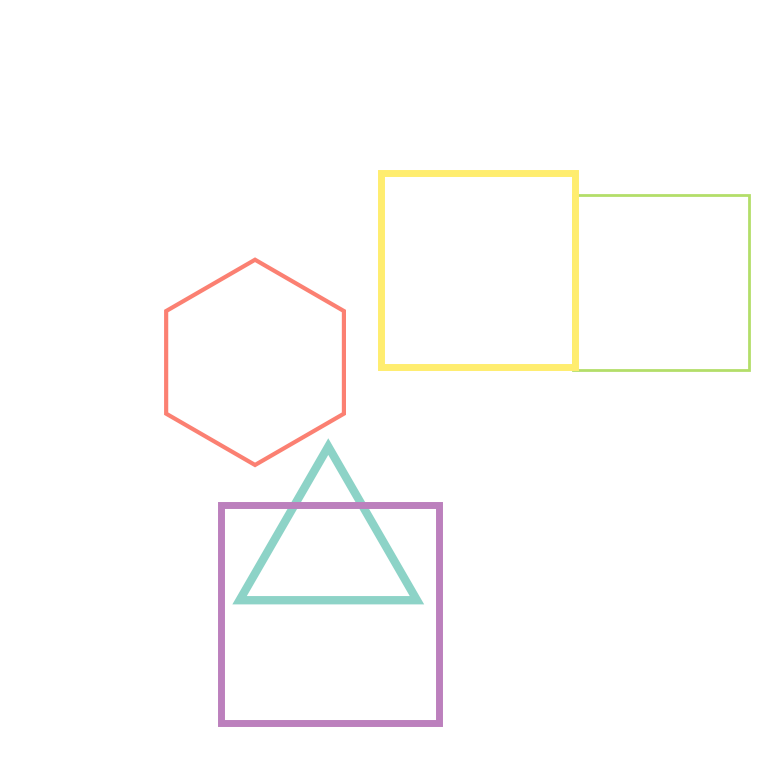[{"shape": "triangle", "thickness": 3, "radius": 0.67, "center": [0.426, 0.287]}, {"shape": "hexagon", "thickness": 1.5, "radius": 0.67, "center": [0.331, 0.529]}, {"shape": "square", "thickness": 1, "radius": 0.57, "center": [0.859, 0.633]}, {"shape": "square", "thickness": 2.5, "radius": 0.71, "center": [0.428, 0.203]}, {"shape": "square", "thickness": 2.5, "radius": 0.63, "center": [0.621, 0.649]}]